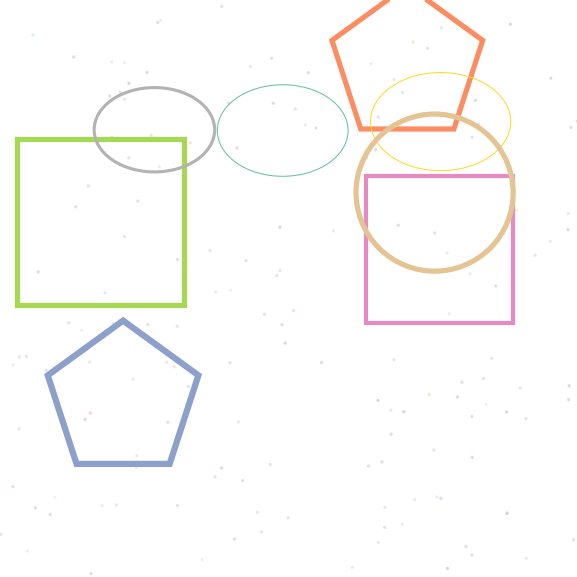[{"shape": "oval", "thickness": 0.5, "radius": 0.57, "center": [0.49, 0.773]}, {"shape": "pentagon", "thickness": 2.5, "radius": 0.69, "center": [0.705, 0.887]}, {"shape": "pentagon", "thickness": 3, "radius": 0.69, "center": [0.213, 0.307]}, {"shape": "square", "thickness": 2, "radius": 0.64, "center": [0.761, 0.567]}, {"shape": "square", "thickness": 2.5, "radius": 0.72, "center": [0.175, 0.615]}, {"shape": "oval", "thickness": 0.5, "radius": 0.61, "center": [0.763, 0.789]}, {"shape": "circle", "thickness": 2.5, "radius": 0.68, "center": [0.753, 0.666]}, {"shape": "oval", "thickness": 1.5, "radius": 0.52, "center": [0.267, 0.774]}]